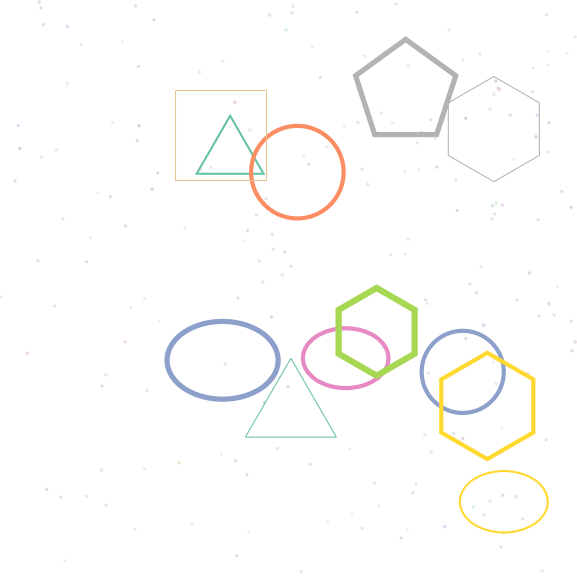[{"shape": "triangle", "thickness": 0.5, "radius": 0.46, "center": [0.504, 0.288]}, {"shape": "triangle", "thickness": 1, "radius": 0.33, "center": [0.398, 0.732]}, {"shape": "circle", "thickness": 2, "radius": 0.4, "center": [0.515, 0.701]}, {"shape": "circle", "thickness": 2, "radius": 0.36, "center": [0.801, 0.355]}, {"shape": "oval", "thickness": 2.5, "radius": 0.48, "center": [0.385, 0.375]}, {"shape": "oval", "thickness": 2, "radius": 0.37, "center": [0.599, 0.379]}, {"shape": "hexagon", "thickness": 3, "radius": 0.38, "center": [0.652, 0.425]}, {"shape": "hexagon", "thickness": 2, "radius": 0.46, "center": [0.844, 0.296]}, {"shape": "oval", "thickness": 1, "radius": 0.38, "center": [0.872, 0.13]}, {"shape": "square", "thickness": 0.5, "radius": 0.39, "center": [0.382, 0.765]}, {"shape": "hexagon", "thickness": 0.5, "radius": 0.46, "center": [0.855, 0.776]}, {"shape": "pentagon", "thickness": 2.5, "radius": 0.46, "center": [0.702, 0.84]}]